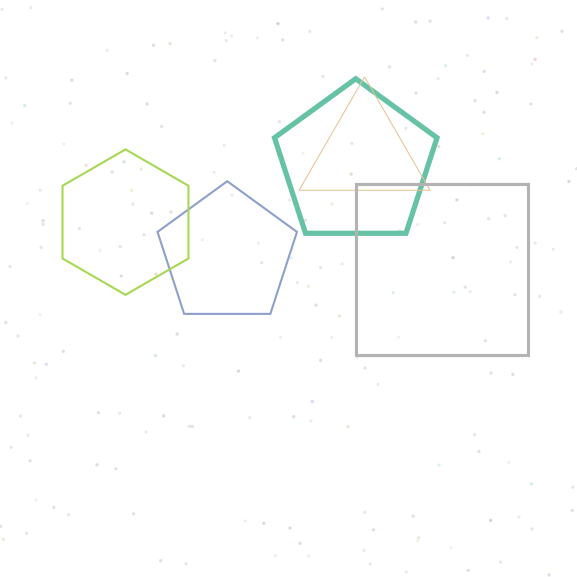[{"shape": "pentagon", "thickness": 2.5, "radius": 0.74, "center": [0.616, 0.715]}, {"shape": "pentagon", "thickness": 1, "radius": 0.63, "center": [0.393, 0.558]}, {"shape": "hexagon", "thickness": 1, "radius": 0.63, "center": [0.217, 0.615]}, {"shape": "triangle", "thickness": 0.5, "radius": 0.65, "center": [0.631, 0.735]}, {"shape": "square", "thickness": 1.5, "radius": 0.74, "center": [0.766, 0.533]}]